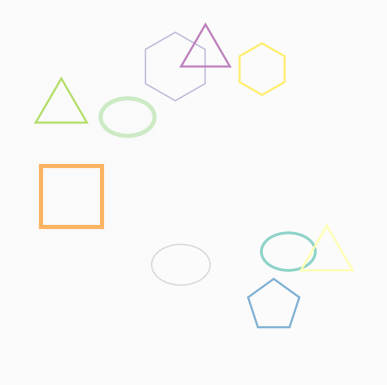[{"shape": "oval", "thickness": 2, "radius": 0.35, "center": [0.744, 0.346]}, {"shape": "triangle", "thickness": 1.5, "radius": 0.39, "center": [0.843, 0.336]}, {"shape": "hexagon", "thickness": 1, "radius": 0.44, "center": [0.452, 0.827]}, {"shape": "pentagon", "thickness": 1.5, "radius": 0.35, "center": [0.706, 0.206]}, {"shape": "square", "thickness": 3, "radius": 0.39, "center": [0.185, 0.49]}, {"shape": "triangle", "thickness": 1.5, "radius": 0.38, "center": [0.158, 0.72]}, {"shape": "oval", "thickness": 1, "radius": 0.38, "center": [0.467, 0.312]}, {"shape": "triangle", "thickness": 1.5, "radius": 0.36, "center": [0.53, 0.864]}, {"shape": "oval", "thickness": 3, "radius": 0.35, "center": [0.329, 0.696]}, {"shape": "hexagon", "thickness": 1.5, "radius": 0.34, "center": [0.676, 0.82]}]